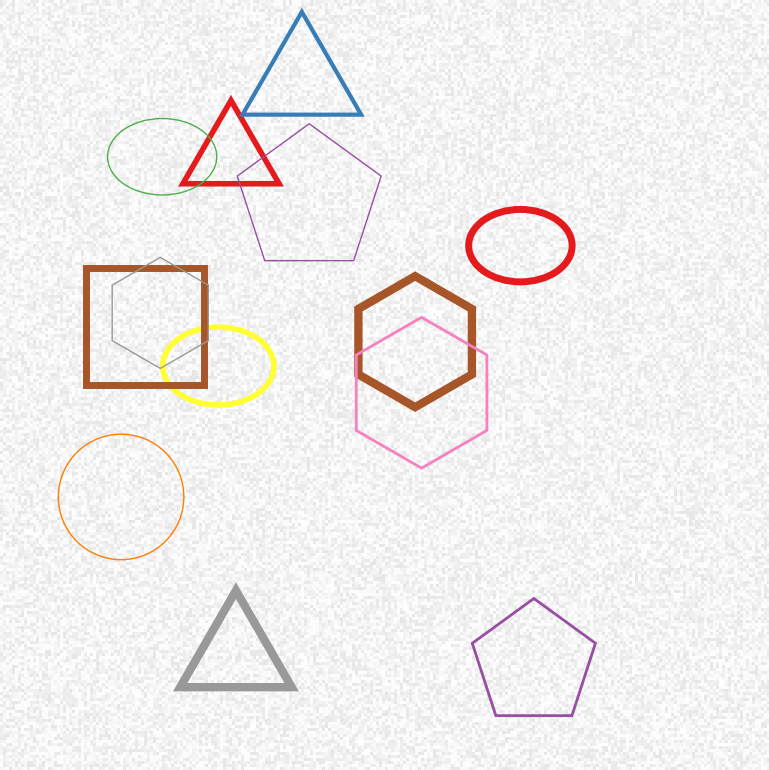[{"shape": "oval", "thickness": 2.5, "radius": 0.34, "center": [0.676, 0.681]}, {"shape": "triangle", "thickness": 2, "radius": 0.36, "center": [0.3, 0.797]}, {"shape": "triangle", "thickness": 1.5, "radius": 0.45, "center": [0.392, 0.896]}, {"shape": "oval", "thickness": 0.5, "radius": 0.35, "center": [0.211, 0.796]}, {"shape": "pentagon", "thickness": 0.5, "radius": 0.49, "center": [0.402, 0.741]}, {"shape": "pentagon", "thickness": 1, "radius": 0.42, "center": [0.693, 0.139]}, {"shape": "circle", "thickness": 0.5, "radius": 0.41, "center": [0.157, 0.355]}, {"shape": "oval", "thickness": 2, "radius": 0.36, "center": [0.284, 0.525]}, {"shape": "square", "thickness": 2.5, "radius": 0.38, "center": [0.188, 0.576]}, {"shape": "hexagon", "thickness": 3, "radius": 0.43, "center": [0.539, 0.556]}, {"shape": "hexagon", "thickness": 1, "radius": 0.49, "center": [0.548, 0.49]}, {"shape": "triangle", "thickness": 3, "radius": 0.42, "center": [0.306, 0.149]}, {"shape": "hexagon", "thickness": 0.5, "radius": 0.36, "center": [0.208, 0.594]}]